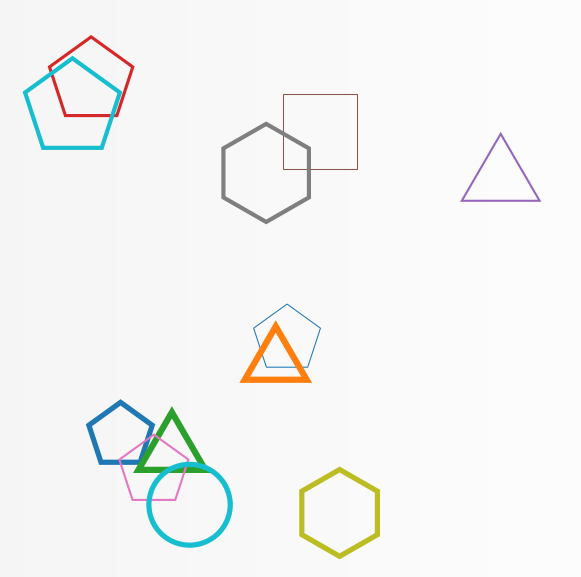[{"shape": "pentagon", "thickness": 0.5, "radius": 0.3, "center": [0.494, 0.412]}, {"shape": "pentagon", "thickness": 2.5, "radius": 0.29, "center": [0.207, 0.245]}, {"shape": "triangle", "thickness": 3, "radius": 0.31, "center": [0.474, 0.372]}, {"shape": "triangle", "thickness": 3, "radius": 0.33, "center": [0.296, 0.219]}, {"shape": "pentagon", "thickness": 1.5, "radius": 0.38, "center": [0.157, 0.86]}, {"shape": "triangle", "thickness": 1, "radius": 0.39, "center": [0.861, 0.69]}, {"shape": "square", "thickness": 0.5, "radius": 0.32, "center": [0.551, 0.772]}, {"shape": "pentagon", "thickness": 1, "radius": 0.31, "center": [0.265, 0.184]}, {"shape": "hexagon", "thickness": 2, "radius": 0.42, "center": [0.458, 0.7]}, {"shape": "hexagon", "thickness": 2.5, "radius": 0.38, "center": [0.584, 0.111]}, {"shape": "circle", "thickness": 2.5, "radius": 0.35, "center": [0.326, 0.125]}, {"shape": "pentagon", "thickness": 2, "radius": 0.43, "center": [0.125, 0.812]}]